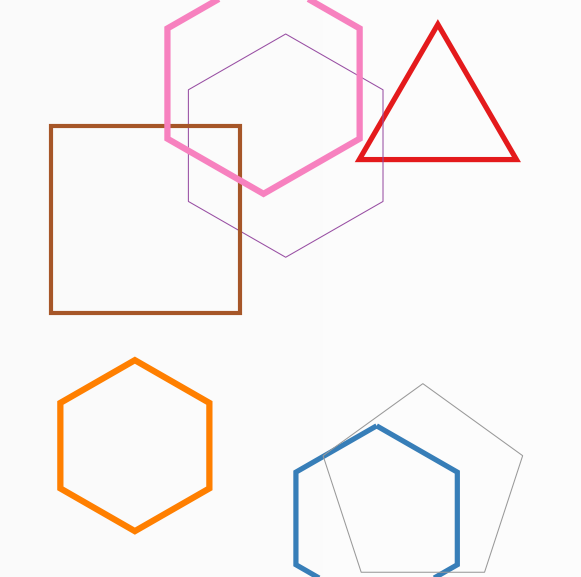[{"shape": "triangle", "thickness": 2.5, "radius": 0.78, "center": [0.753, 0.801]}, {"shape": "hexagon", "thickness": 2.5, "radius": 0.8, "center": [0.648, 0.101]}, {"shape": "hexagon", "thickness": 0.5, "radius": 0.97, "center": [0.492, 0.747]}, {"shape": "hexagon", "thickness": 3, "radius": 0.74, "center": [0.232, 0.227]}, {"shape": "square", "thickness": 2, "radius": 0.81, "center": [0.25, 0.619]}, {"shape": "hexagon", "thickness": 3, "radius": 0.95, "center": [0.453, 0.854]}, {"shape": "pentagon", "thickness": 0.5, "radius": 0.9, "center": [0.728, 0.154]}]